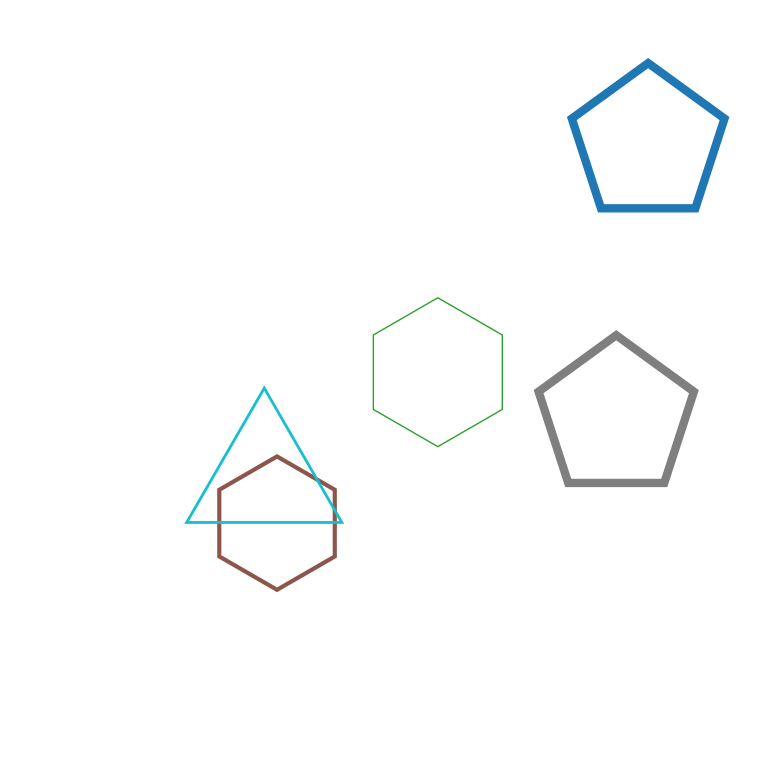[{"shape": "pentagon", "thickness": 3, "radius": 0.52, "center": [0.842, 0.814]}, {"shape": "hexagon", "thickness": 0.5, "radius": 0.48, "center": [0.569, 0.517]}, {"shape": "hexagon", "thickness": 1.5, "radius": 0.43, "center": [0.36, 0.321]}, {"shape": "pentagon", "thickness": 3, "radius": 0.53, "center": [0.8, 0.459]}, {"shape": "triangle", "thickness": 1, "radius": 0.58, "center": [0.343, 0.38]}]